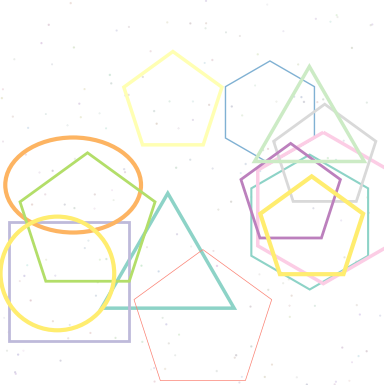[{"shape": "triangle", "thickness": 2.5, "radius": 0.99, "center": [0.436, 0.299]}, {"shape": "hexagon", "thickness": 1.5, "radius": 0.88, "center": [0.804, 0.423]}, {"shape": "pentagon", "thickness": 2.5, "radius": 0.67, "center": [0.449, 0.732]}, {"shape": "square", "thickness": 2, "radius": 0.78, "center": [0.179, 0.269]}, {"shape": "pentagon", "thickness": 0.5, "radius": 0.94, "center": [0.527, 0.164]}, {"shape": "hexagon", "thickness": 1, "radius": 0.67, "center": [0.701, 0.708]}, {"shape": "oval", "thickness": 3, "radius": 0.88, "center": [0.19, 0.519]}, {"shape": "pentagon", "thickness": 2, "radius": 0.92, "center": [0.227, 0.419]}, {"shape": "hexagon", "thickness": 2.5, "radius": 0.98, "center": [0.84, 0.46]}, {"shape": "pentagon", "thickness": 2, "radius": 0.7, "center": [0.843, 0.59]}, {"shape": "pentagon", "thickness": 2, "radius": 0.68, "center": [0.755, 0.492]}, {"shape": "triangle", "thickness": 2.5, "radius": 0.82, "center": [0.804, 0.663]}, {"shape": "pentagon", "thickness": 3, "radius": 0.7, "center": [0.81, 0.401]}, {"shape": "circle", "thickness": 3, "radius": 0.74, "center": [0.149, 0.29]}]